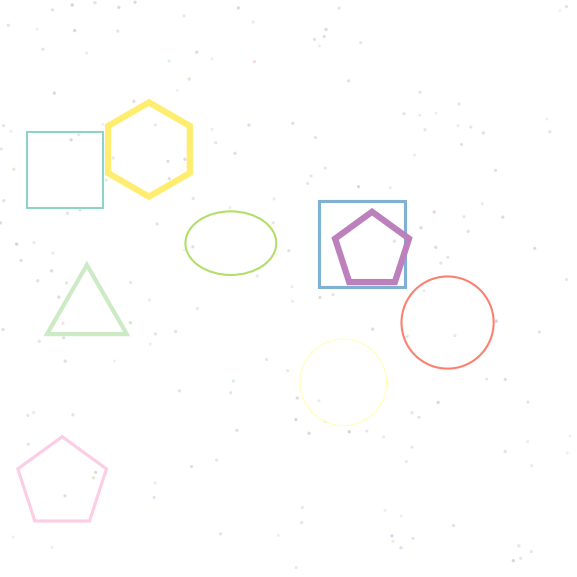[{"shape": "square", "thickness": 1, "radius": 0.33, "center": [0.113, 0.705]}, {"shape": "circle", "thickness": 0.5, "radius": 0.37, "center": [0.594, 0.337]}, {"shape": "circle", "thickness": 1, "radius": 0.4, "center": [0.775, 0.441]}, {"shape": "square", "thickness": 1.5, "radius": 0.37, "center": [0.626, 0.576]}, {"shape": "oval", "thickness": 1, "radius": 0.39, "center": [0.4, 0.578]}, {"shape": "pentagon", "thickness": 1.5, "radius": 0.4, "center": [0.108, 0.162]}, {"shape": "pentagon", "thickness": 3, "radius": 0.34, "center": [0.644, 0.565]}, {"shape": "triangle", "thickness": 2, "radius": 0.4, "center": [0.15, 0.46]}, {"shape": "hexagon", "thickness": 3, "radius": 0.41, "center": [0.258, 0.74]}]